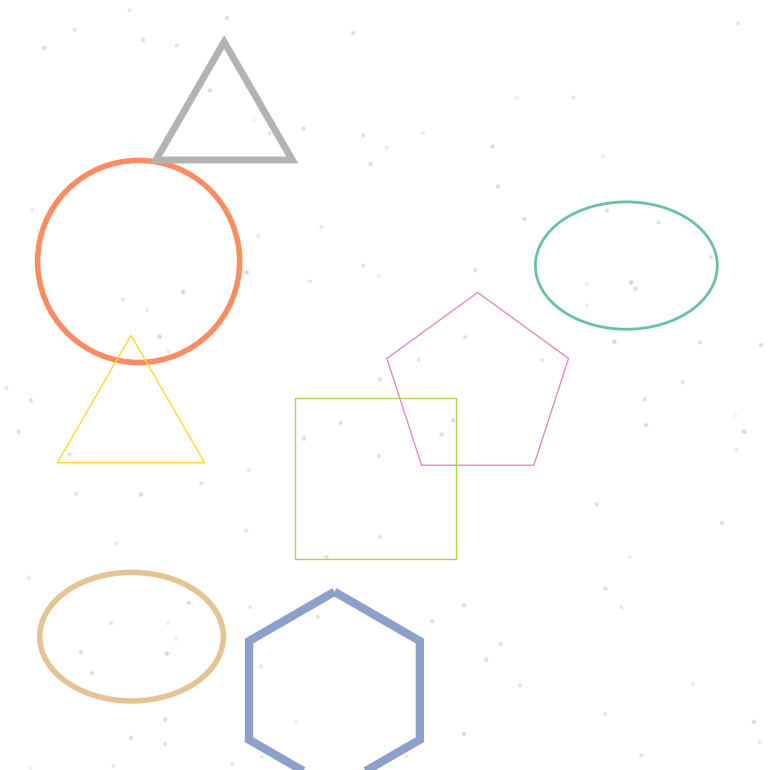[{"shape": "oval", "thickness": 1, "radius": 0.59, "center": [0.813, 0.655]}, {"shape": "circle", "thickness": 2, "radius": 0.66, "center": [0.18, 0.66]}, {"shape": "hexagon", "thickness": 3, "radius": 0.64, "center": [0.434, 0.103]}, {"shape": "pentagon", "thickness": 0.5, "radius": 0.62, "center": [0.62, 0.496]}, {"shape": "square", "thickness": 0.5, "radius": 0.52, "center": [0.487, 0.378]}, {"shape": "triangle", "thickness": 0.5, "radius": 0.55, "center": [0.17, 0.454]}, {"shape": "oval", "thickness": 2, "radius": 0.6, "center": [0.171, 0.173]}, {"shape": "triangle", "thickness": 2.5, "radius": 0.51, "center": [0.291, 0.843]}]